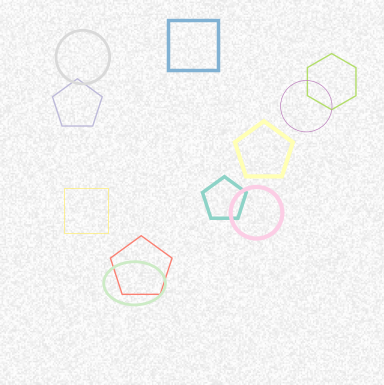[{"shape": "pentagon", "thickness": 2.5, "radius": 0.3, "center": [0.583, 0.481]}, {"shape": "pentagon", "thickness": 3, "radius": 0.4, "center": [0.686, 0.606]}, {"shape": "pentagon", "thickness": 1, "radius": 0.34, "center": [0.201, 0.728]}, {"shape": "pentagon", "thickness": 1, "radius": 0.42, "center": [0.367, 0.304]}, {"shape": "square", "thickness": 2.5, "radius": 0.33, "center": [0.501, 0.883]}, {"shape": "hexagon", "thickness": 1, "radius": 0.36, "center": [0.861, 0.788]}, {"shape": "circle", "thickness": 3, "radius": 0.34, "center": [0.666, 0.447]}, {"shape": "circle", "thickness": 2, "radius": 0.35, "center": [0.215, 0.852]}, {"shape": "circle", "thickness": 0.5, "radius": 0.33, "center": [0.796, 0.724]}, {"shape": "oval", "thickness": 2, "radius": 0.4, "center": [0.35, 0.264]}, {"shape": "square", "thickness": 0.5, "radius": 0.29, "center": [0.223, 0.453]}]